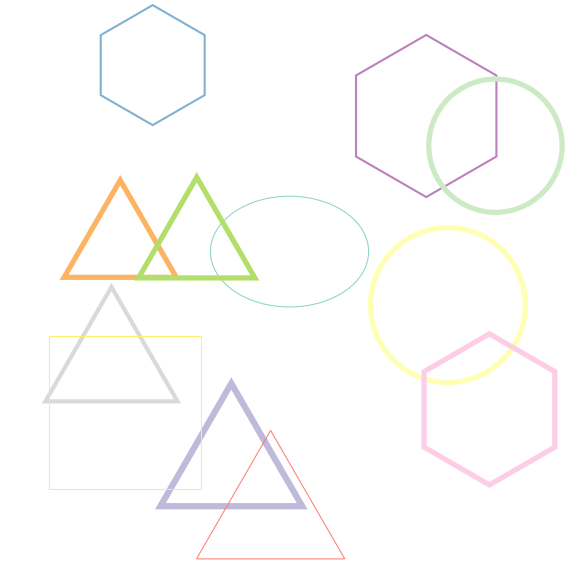[{"shape": "oval", "thickness": 0.5, "radius": 0.68, "center": [0.501, 0.563]}, {"shape": "circle", "thickness": 2.5, "radius": 0.67, "center": [0.776, 0.471]}, {"shape": "triangle", "thickness": 3, "radius": 0.71, "center": [0.401, 0.193]}, {"shape": "triangle", "thickness": 0.5, "radius": 0.74, "center": [0.469, 0.105]}, {"shape": "hexagon", "thickness": 1, "radius": 0.52, "center": [0.264, 0.886]}, {"shape": "triangle", "thickness": 2.5, "radius": 0.56, "center": [0.208, 0.575]}, {"shape": "triangle", "thickness": 2.5, "radius": 0.58, "center": [0.341, 0.576]}, {"shape": "hexagon", "thickness": 2.5, "radius": 0.65, "center": [0.847, 0.29]}, {"shape": "triangle", "thickness": 2, "radius": 0.66, "center": [0.193, 0.37]}, {"shape": "hexagon", "thickness": 1, "radius": 0.7, "center": [0.738, 0.798]}, {"shape": "circle", "thickness": 2.5, "radius": 0.58, "center": [0.858, 0.747]}, {"shape": "square", "thickness": 0.5, "radius": 0.66, "center": [0.217, 0.285]}]